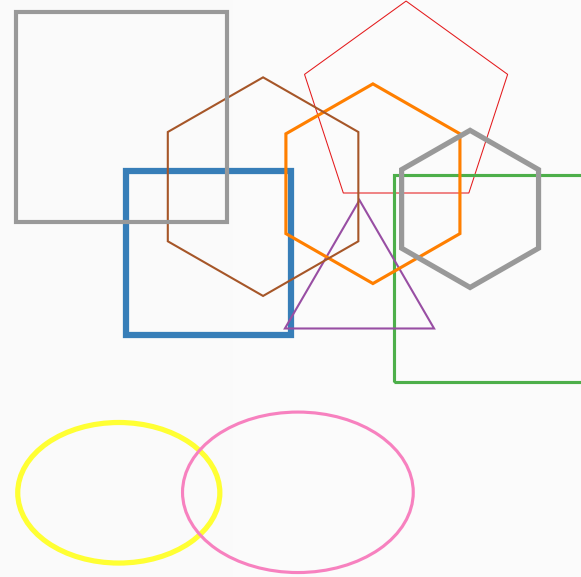[{"shape": "pentagon", "thickness": 0.5, "radius": 0.92, "center": [0.699, 0.814]}, {"shape": "square", "thickness": 3, "radius": 0.71, "center": [0.358, 0.56]}, {"shape": "square", "thickness": 1.5, "radius": 0.89, "center": [0.857, 0.517]}, {"shape": "triangle", "thickness": 1, "radius": 0.74, "center": [0.618, 0.504]}, {"shape": "hexagon", "thickness": 1.5, "radius": 0.86, "center": [0.642, 0.681]}, {"shape": "oval", "thickness": 2.5, "radius": 0.87, "center": [0.204, 0.146]}, {"shape": "hexagon", "thickness": 1, "radius": 0.95, "center": [0.453, 0.676]}, {"shape": "oval", "thickness": 1.5, "radius": 0.99, "center": [0.513, 0.147]}, {"shape": "square", "thickness": 2, "radius": 0.91, "center": [0.209, 0.796]}, {"shape": "hexagon", "thickness": 2.5, "radius": 0.68, "center": [0.809, 0.637]}]